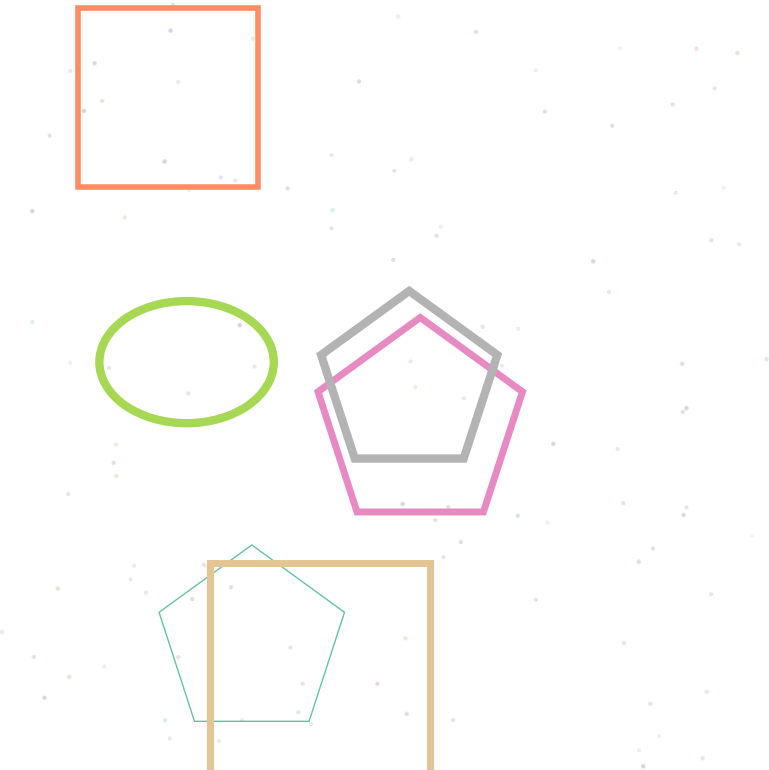[{"shape": "pentagon", "thickness": 0.5, "radius": 0.63, "center": [0.327, 0.166]}, {"shape": "square", "thickness": 2, "radius": 0.58, "center": [0.218, 0.873]}, {"shape": "pentagon", "thickness": 2.5, "radius": 0.7, "center": [0.546, 0.448]}, {"shape": "oval", "thickness": 3, "radius": 0.57, "center": [0.242, 0.53]}, {"shape": "square", "thickness": 2.5, "radius": 0.71, "center": [0.416, 0.126]}, {"shape": "pentagon", "thickness": 3, "radius": 0.6, "center": [0.531, 0.502]}]